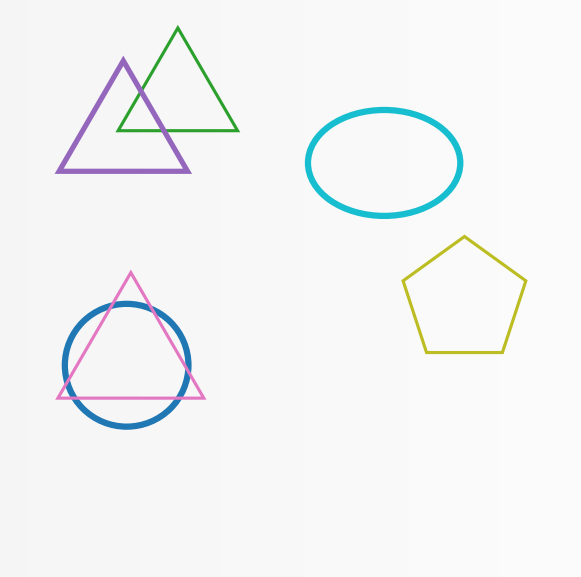[{"shape": "circle", "thickness": 3, "radius": 0.53, "center": [0.218, 0.367]}, {"shape": "triangle", "thickness": 1.5, "radius": 0.59, "center": [0.306, 0.832]}, {"shape": "triangle", "thickness": 2.5, "radius": 0.64, "center": [0.212, 0.766]}, {"shape": "triangle", "thickness": 1.5, "radius": 0.72, "center": [0.225, 0.382]}, {"shape": "pentagon", "thickness": 1.5, "radius": 0.56, "center": [0.799, 0.479]}, {"shape": "oval", "thickness": 3, "radius": 0.66, "center": [0.661, 0.717]}]